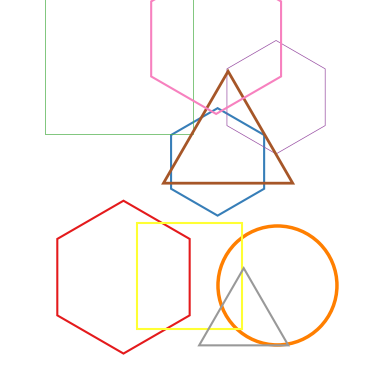[{"shape": "hexagon", "thickness": 1.5, "radius": 0.99, "center": [0.321, 0.28]}, {"shape": "hexagon", "thickness": 1.5, "radius": 0.7, "center": [0.565, 0.579]}, {"shape": "square", "thickness": 0.5, "radius": 0.96, "center": [0.309, 0.845]}, {"shape": "hexagon", "thickness": 0.5, "radius": 0.74, "center": [0.717, 0.748]}, {"shape": "circle", "thickness": 2.5, "radius": 0.77, "center": [0.721, 0.259]}, {"shape": "square", "thickness": 1.5, "radius": 0.69, "center": [0.492, 0.283]}, {"shape": "triangle", "thickness": 2, "radius": 0.97, "center": [0.592, 0.621]}, {"shape": "hexagon", "thickness": 1.5, "radius": 0.97, "center": [0.561, 0.899]}, {"shape": "triangle", "thickness": 1.5, "radius": 0.67, "center": [0.633, 0.17]}]